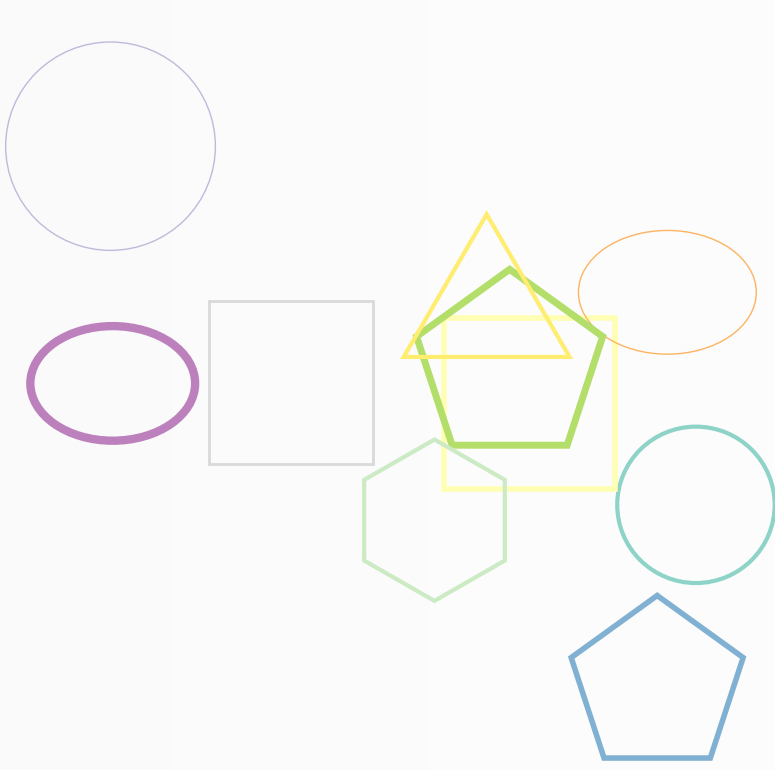[{"shape": "circle", "thickness": 1.5, "radius": 0.51, "center": [0.898, 0.344]}, {"shape": "square", "thickness": 2, "radius": 0.55, "center": [0.684, 0.476]}, {"shape": "circle", "thickness": 0.5, "radius": 0.68, "center": [0.143, 0.81]}, {"shape": "pentagon", "thickness": 2, "radius": 0.58, "center": [0.848, 0.11]}, {"shape": "oval", "thickness": 0.5, "radius": 0.57, "center": [0.861, 0.62]}, {"shape": "pentagon", "thickness": 2.5, "radius": 0.63, "center": [0.658, 0.524]}, {"shape": "square", "thickness": 1, "radius": 0.53, "center": [0.375, 0.503]}, {"shape": "oval", "thickness": 3, "radius": 0.53, "center": [0.145, 0.502]}, {"shape": "hexagon", "thickness": 1.5, "radius": 0.52, "center": [0.561, 0.324]}, {"shape": "triangle", "thickness": 1.5, "radius": 0.62, "center": [0.628, 0.598]}]